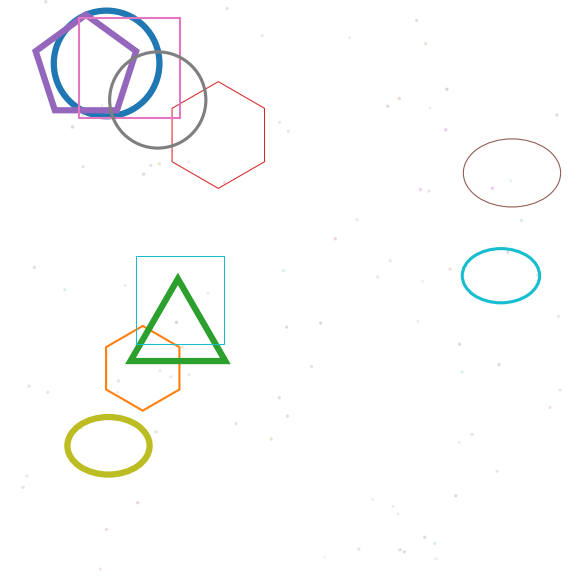[{"shape": "circle", "thickness": 3, "radius": 0.46, "center": [0.185, 0.889]}, {"shape": "hexagon", "thickness": 1, "radius": 0.37, "center": [0.247, 0.361]}, {"shape": "triangle", "thickness": 3, "radius": 0.47, "center": [0.308, 0.421]}, {"shape": "hexagon", "thickness": 0.5, "radius": 0.46, "center": [0.378, 0.765]}, {"shape": "pentagon", "thickness": 3, "radius": 0.46, "center": [0.149, 0.882]}, {"shape": "oval", "thickness": 0.5, "radius": 0.42, "center": [0.887, 0.7]}, {"shape": "square", "thickness": 1, "radius": 0.44, "center": [0.224, 0.881]}, {"shape": "circle", "thickness": 1.5, "radius": 0.42, "center": [0.273, 0.826]}, {"shape": "oval", "thickness": 3, "radius": 0.36, "center": [0.188, 0.227]}, {"shape": "oval", "thickness": 1.5, "radius": 0.34, "center": [0.867, 0.522]}, {"shape": "square", "thickness": 0.5, "radius": 0.38, "center": [0.312, 0.479]}]